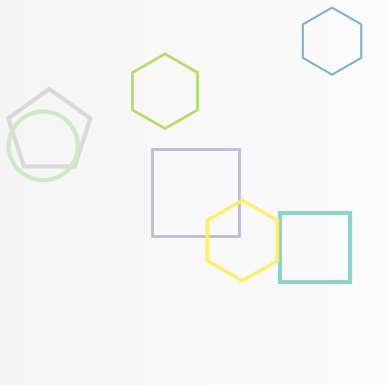[{"shape": "square", "thickness": 3, "radius": 0.45, "center": [0.814, 0.357]}, {"shape": "square", "thickness": 2, "radius": 0.56, "center": [0.503, 0.499]}, {"shape": "hexagon", "thickness": 1.5, "radius": 0.44, "center": [0.857, 0.893]}, {"shape": "hexagon", "thickness": 2, "radius": 0.48, "center": [0.426, 0.763]}, {"shape": "pentagon", "thickness": 3, "radius": 0.56, "center": [0.127, 0.658]}, {"shape": "circle", "thickness": 3, "radius": 0.45, "center": [0.112, 0.621]}, {"shape": "hexagon", "thickness": 2.5, "radius": 0.52, "center": [0.625, 0.375]}]